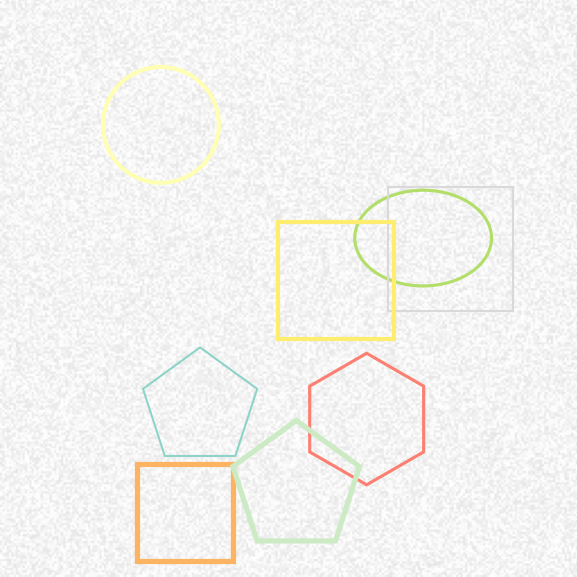[{"shape": "pentagon", "thickness": 1, "radius": 0.52, "center": [0.346, 0.294]}, {"shape": "circle", "thickness": 2, "radius": 0.5, "center": [0.279, 0.783]}, {"shape": "hexagon", "thickness": 1.5, "radius": 0.57, "center": [0.635, 0.274]}, {"shape": "square", "thickness": 2.5, "radius": 0.42, "center": [0.32, 0.112]}, {"shape": "oval", "thickness": 1.5, "radius": 0.59, "center": [0.733, 0.587]}, {"shape": "square", "thickness": 1, "radius": 0.54, "center": [0.779, 0.568]}, {"shape": "pentagon", "thickness": 2.5, "radius": 0.58, "center": [0.513, 0.156]}, {"shape": "square", "thickness": 2, "radius": 0.51, "center": [0.582, 0.514]}]